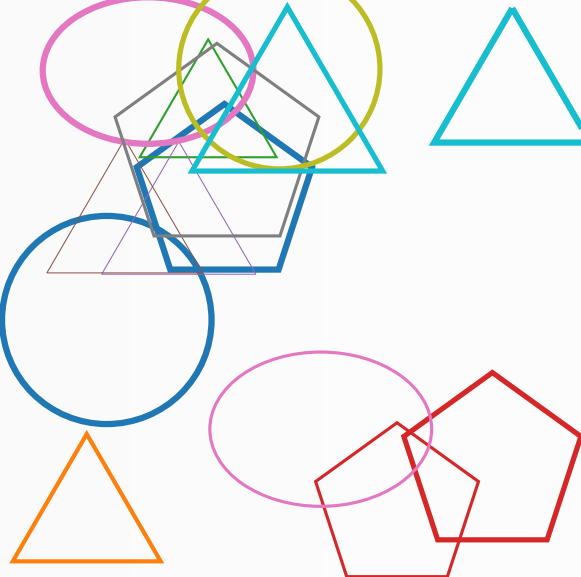[{"shape": "pentagon", "thickness": 3, "radius": 0.79, "center": [0.386, 0.661]}, {"shape": "circle", "thickness": 3, "radius": 0.9, "center": [0.184, 0.445]}, {"shape": "triangle", "thickness": 2, "radius": 0.73, "center": [0.149, 0.101]}, {"shape": "triangle", "thickness": 1, "radius": 0.68, "center": [0.358, 0.795]}, {"shape": "pentagon", "thickness": 1.5, "radius": 0.74, "center": [0.683, 0.12]}, {"shape": "pentagon", "thickness": 2.5, "radius": 0.8, "center": [0.847, 0.194]}, {"shape": "triangle", "thickness": 0.5, "radius": 0.77, "center": [0.308, 0.601]}, {"shape": "triangle", "thickness": 0.5, "radius": 0.77, "center": [0.215, 0.604]}, {"shape": "oval", "thickness": 1.5, "radius": 0.95, "center": [0.552, 0.256]}, {"shape": "oval", "thickness": 3, "radius": 0.91, "center": [0.255, 0.877]}, {"shape": "pentagon", "thickness": 1.5, "radius": 0.92, "center": [0.373, 0.74]}, {"shape": "circle", "thickness": 2.5, "radius": 0.87, "center": [0.481, 0.88]}, {"shape": "triangle", "thickness": 2.5, "radius": 0.95, "center": [0.494, 0.798]}, {"shape": "triangle", "thickness": 3, "radius": 0.78, "center": [0.881, 0.83]}]